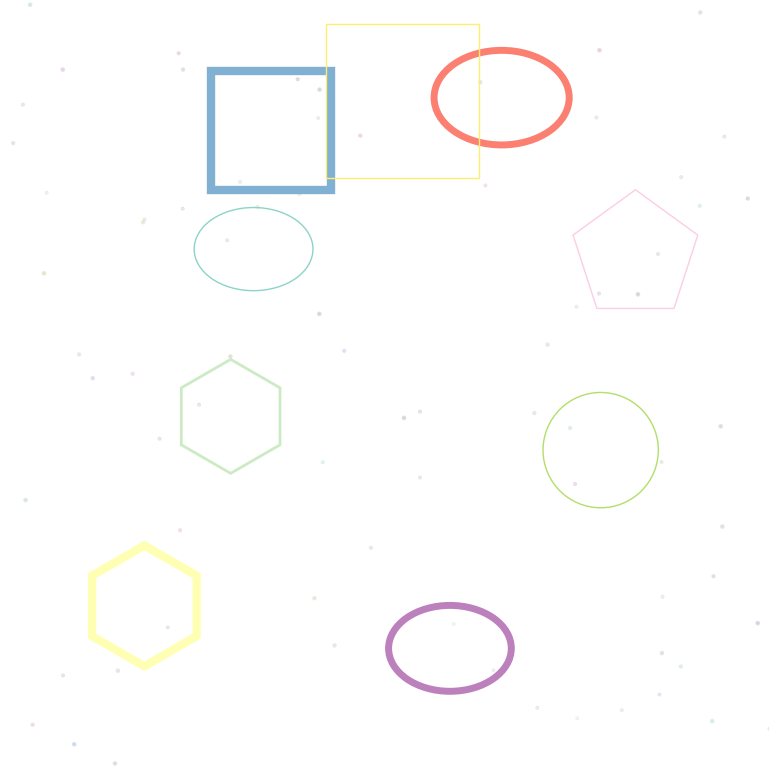[{"shape": "oval", "thickness": 0.5, "radius": 0.39, "center": [0.329, 0.676]}, {"shape": "hexagon", "thickness": 3, "radius": 0.39, "center": [0.187, 0.213]}, {"shape": "oval", "thickness": 2.5, "radius": 0.44, "center": [0.651, 0.873]}, {"shape": "square", "thickness": 3, "radius": 0.39, "center": [0.352, 0.831]}, {"shape": "circle", "thickness": 0.5, "radius": 0.37, "center": [0.78, 0.415]}, {"shape": "pentagon", "thickness": 0.5, "radius": 0.43, "center": [0.825, 0.668]}, {"shape": "oval", "thickness": 2.5, "radius": 0.4, "center": [0.584, 0.158]}, {"shape": "hexagon", "thickness": 1, "radius": 0.37, "center": [0.3, 0.459]}, {"shape": "square", "thickness": 0.5, "radius": 0.5, "center": [0.523, 0.869]}]